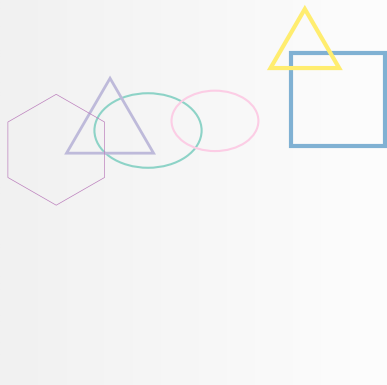[{"shape": "oval", "thickness": 1.5, "radius": 0.69, "center": [0.382, 0.661]}, {"shape": "triangle", "thickness": 2, "radius": 0.65, "center": [0.284, 0.667]}, {"shape": "square", "thickness": 3, "radius": 0.61, "center": [0.872, 0.742]}, {"shape": "oval", "thickness": 1.5, "radius": 0.56, "center": [0.555, 0.686]}, {"shape": "hexagon", "thickness": 0.5, "radius": 0.72, "center": [0.145, 0.611]}, {"shape": "triangle", "thickness": 3, "radius": 0.51, "center": [0.787, 0.874]}]